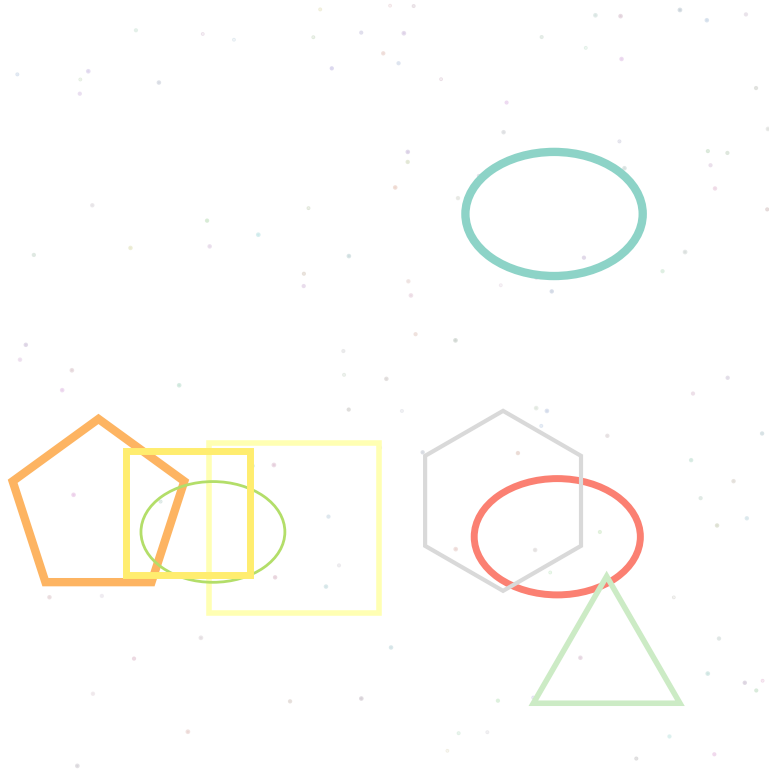[{"shape": "oval", "thickness": 3, "radius": 0.58, "center": [0.72, 0.722]}, {"shape": "square", "thickness": 2, "radius": 0.55, "center": [0.382, 0.314]}, {"shape": "oval", "thickness": 2.5, "radius": 0.54, "center": [0.724, 0.303]}, {"shape": "pentagon", "thickness": 3, "radius": 0.59, "center": [0.128, 0.339]}, {"shape": "oval", "thickness": 1, "radius": 0.47, "center": [0.277, 0.309]}, {"shape": "hexagon", "thickness": 1.5, "radius": 0.58, "center": [0.653, 0.35]}, {"shape": "triangle", "thickness": 2, "radius": 0.55, "center": [0.788, 0.142]}, {"shape": "square", "thickness": 2.5, "radius": 0.4, "center": [0.244, 0.333]}]